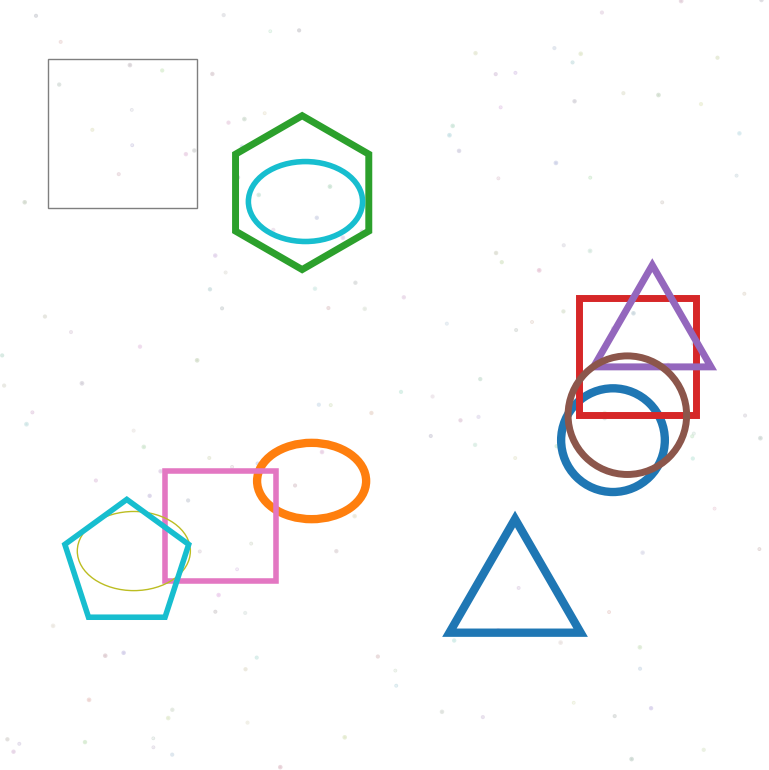[{"shape": "triangle", "thickness": 3, "radius": 0.49, "center": [0.669, 0.228]}, {"shape": "circle", "thickness": 3, "radius": 0.34, "center": [0.796, 0.428]}, {"shape": "oval", "thickness": 3, "radius": 0.35, "center": [0.405, 0.375]}, {"shape": "hexagon", "thickness": 2.5, "radius": 0.5, "center": [0.392, 0.75]}, {"shape": "square", "thickness": 2.5, "radius": 0.38, "center": [0.828, 0.536]}, {"shape": "triangle", "thickness": 2.5, "radius": 0.44, "center": [0.847, 0.568]}, {"shape": "circle", "thickness": 2.5, "radius": 0.38, "center": [0.815, 0.461]}, {"shape": "square", "thickness": 2, "radius": 0.36, "center": [0.286, 0.317]}, {"shape": "square", "thickness": 0.5, "radius": 0.48, "center": [0.16, 0.827]}, {"shape": "oval", "thickness": 0.5, "radius": 0.37, "center": [0.174, 0.284]}, {"shape": "pentagon", "thickness": 2, "radius": 0.42, "center": [0.165, 0.267]}, {"shape": "oval", "thickness": 2, "radius": 0.37, "center": [0.397, 0.738]}]